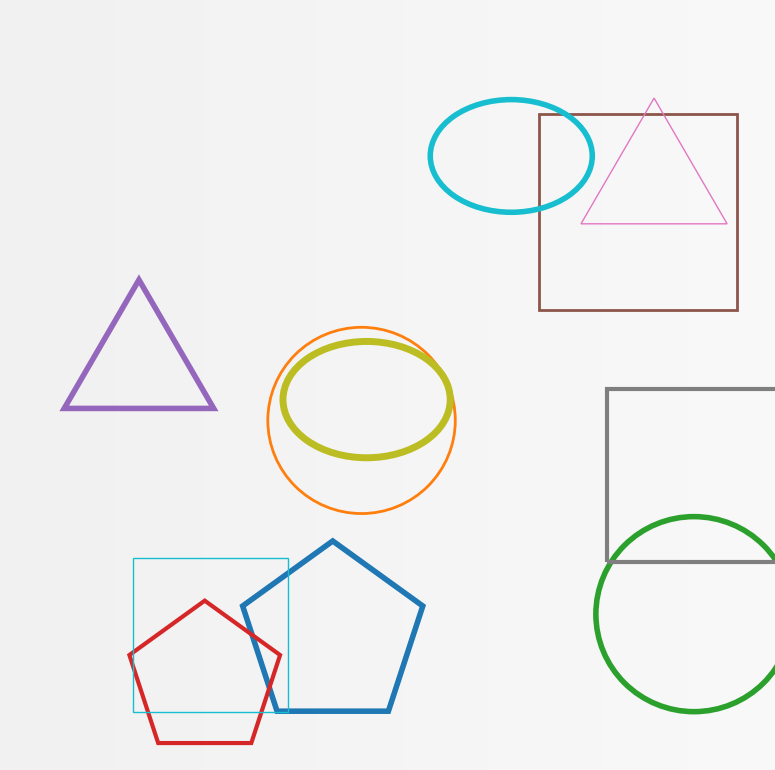[{"shape": "pentagon", "thickness": 2, "radius": 0.61, "center": [0.429, 0.175]}, {"shape": "circle", "thickness": 1, "radius": 0.6, "center": [0.467, 0.454]}, {"shape": "circle", "thickness": 2, "radius": 0.63, "center": [0.896, 0.202]}, {"shape": "pentagon", "thickness": 1.5, "radius": 0.51, "center": [0.264, 0.118]}, {"shape": "triangle", "thickness": 2, "radius": 0.56, "center": [0.179, 0.525]}, {"shape": "square", "thickness": 1, "radius": 0.64, "center": [0.823, 0.725]}, {"shape": "triangle", "thickness": 0.5, "radius": 0.54, "center": [0.844, 0.764]}, {"shape": "square", "thickness": 1.5, "radius": 0.56, "center": [0.895, 0.383]}, {"shape": "oval", "thickness": 2.5, "radius": 0.54, "center": [0.473, 0.481]}, {"shape": "oval", "thickness": 2, "radius": 0.52, "center": [0.66, 0.797]}, {"shape": "square", "thickness": 0.5, "radius": 0.5, "center": [0.272, 0.175]}]